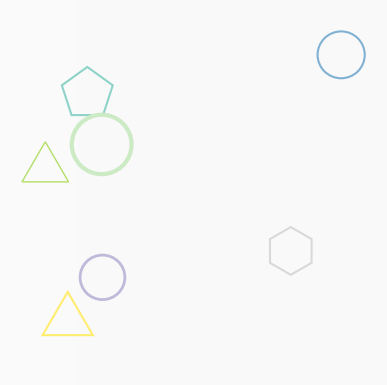[{"shape": "pentagon", "thickness": 1.5, "radius": 0.35, "center": [0.225, 0.757]}, {"shape": "circle", "thickness": 2, "radius": 0.29, "center": [0.264, 0.28]}, {"shape": "circle", "thickness": 1.5, "radius": 0.3, "center": [0.88, 0.858]}, {"shape": "triangle", "thickness": 1, "radius": 0.35, "center": [0.117, 0.562]}, {"shape": "hexagon", "thickness": 1.5, "radius": 0.31, "center": [0.75, 0.348]}, {"shape": "circle", "thickness": 3, "radius": 0.39, "center": [0.262, 0.625]}, {"shape": "triangle", "thickness": 1.5, "radius": 0.37, "center": [0.175, 0.167]}]